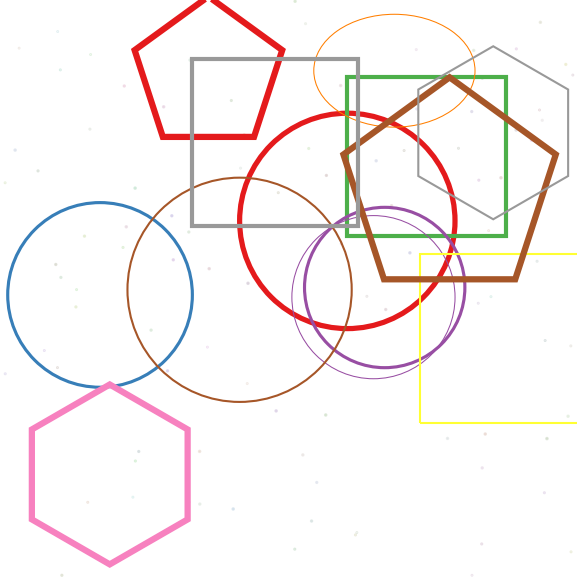[{"shape": "circle", "thickness": 2.5, "radius": 0.93, "center": [0.601, 0.617]}, {"shape": "pentagon", "thickness": 3, "radius": 0.67, "center": [0.361, 0.871]}, {"shape": "circle", "thickness": 1.5, "radius": 0.8, "center": [0.173, 0.488]}, {"shape": "square", "thickness": 2, "radius": 0.69, "center": [0.739, 0.728]}, {"shape": "circle", "thickness": 1.5, "radius": 0.69, "center": [0.666, 0.501]}, {"shape": "circle", "thickness": 0.5, "radius": 0.71, "center": [0.647, 0.485]}, {"shape": "oval", "thickness": 0.5, "radius": 0.7, "center": [0.683, 0.877]}, {"shape": "square", "thickness": 1, "radius": 0.73, "center": [0.874, 0.413]}, {"shape": "pentagon", "thickness": 3, "radius": 0.97, "center": [0.779, 0.672]}, {"shape": "circle", "thickness": 1, "radius": 0.97, "center": [0.415, 0.497]}, {"shape": "hexagon", "thickness": 3, "radius": 0.78, "center": [0.19, 0.178]}, {"shape": "square", "thickness": 2, "radius": 0.72, "center": [0.476, 0.752]}, {"shape": "hexagon", "thickness": 1, "radius": 0.75, "center": [0.854, 0.769]}]